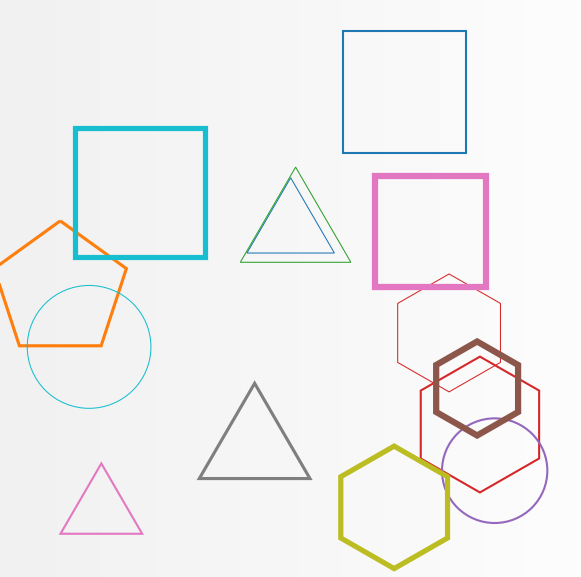[{"shape": "square", "thickness": 1, "radius": 0.53, "center": [0.695, 0.839]}, {"shape": "triangle", "thickness": 0.5, "radius": 0.43, "center": [0.5, 0.604]}, {"shape": "pentagon", "thickness": 1.5, "radius": 0.6, "center": [0.104, 0.497]}, {"shape": "triangle", "thickness": 0.5, "radius": 0.55, "center": [0.509, 0.6]}, {"shape": "hexagon", "thickness": 0.5, "radius": 0.51, "center": [0.773, 0.423]}, {"shape": "hexagon", "thickness": 1, "radius": 0.59, "center": [0.826, 0.264]}, {"shape": "circle", "thickness": 1, "radius": 0.45, "center": [0.851, 0.184]}, {"shape": "hexagon", "thickness": 3, "radius": 0.41, "center": [0.821, 0.326]}, {"shape": "triangle", "thickness": 1, "radius": 0.41, "center": [0.174, 0.115]}, {"shape": "square", "thickness": 3, "radius": 0.48, "center": [0.741, 0.599]}, {"shape": "triangle", "thickness": 1.5, "radius": 0.55, "center": [0.438, 0.225]}, {"shape": "hexagon", "thickness": 2.5, "radius": 0.53, "center": [0.678, 0.121]}, {"shape": "circle", "thickness": 0.5, "radius": 0.53, "center": [0.153, 0.398]}, {"shape": "square", "thickness": 2.5, "radius": 0.56, "center": [0.241, 0.666]}]